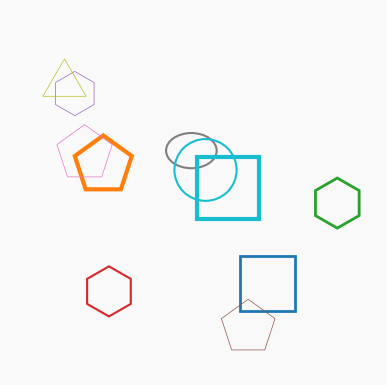[{"shape": "square", "thickness": 2, "radius": 0.35, "center": [0.691, 0.263]}, {"shape": "pentagon", "thickness": 3, "radius": 0.39, "center": [0.267, 0.571]}, {"shape": "hexagon", "thickness": 2, "radius": 0.33, "center": [0.87, 0.473]}, {"shape": "hexagon", "thickness": 1.5, "radius": 0.33, "center": [0.281, 0.243]}, {"shape": "hexagon", "thickness": 0.5, "radius": 0.29, "center": [0.193, 0.757]}, {"shape": "pentagon", "thickness": 0.5, "radius": 0.36, "center": [0.641, 0.15]}, {"shape": "pentagon", "thickness": 0.5, "radius": 0.38, "center": [0.218, 0.601]}, {"shape": "oval", "thickness": 1.5, "radius": 0.33, "center": [0.494, 0.609]}, {"shape": "triangle", "thickness": 0.5, "radius": 0.32, "center": [0.166, 0.782]}, {"shape": "circle", "thickness": 1.5, "radius": 0.4, "center": [0.53, 0.559]}, {"shape": "square", "thickness": 3, "radius": 0.4, "center": [0.588, 0.511]}]